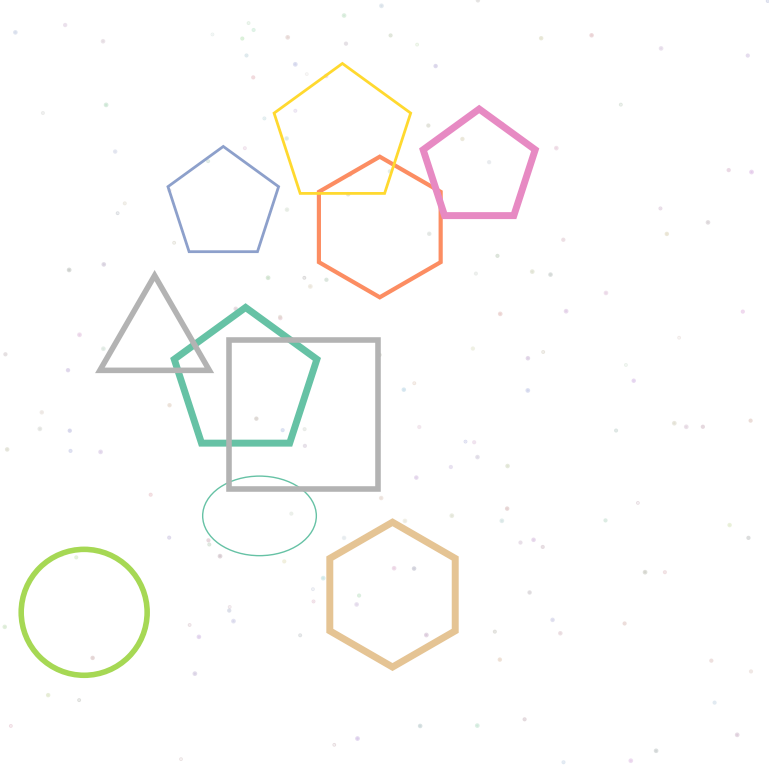[{"shape": "oval", "thickness": 0.5, "radius": 0.37, "center": [0.337, 0.33]}, {"shape": "pentagon", "thickness": 2.5, "radius": 0.49, "center": [0.319, 0.503]}, {"shape": "hexagon", "thickness": 1.5, "radius": 0.46, "center": [0.493, 0.705]}, {"shape": "pentagon", "thickness": 1, "radius": 0.38, "center": [0.29, 0.734]}, {"shape": "pentagon", "thickness": 2.5, "radius": 0.38, "center": [0.622, 0.782]}, {"shape": "circle", "thickness": 2, "radius": 0.41, "center": [0.109, 0.205]}, {"shape": "pentagon", "thickness": 1, "radius": 0.47, "center": [0.445, 0.824]}, {"shape": "hexagon", "thickness": 2.5, "radius": 0.47, "center": [0.51, 0.228]}, {"shape": "triangle", "thickness": 2, "radius": 0.41, "center": [0.201, 0.56]}, {"shape": "square", "thickness": 2, "radius": 0.48, "center": [0.394, 0.462]}]